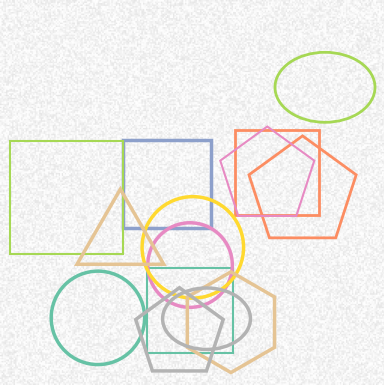[{"shape": "circle", "thickness": 2.5, "radius": 0.61, "center": [0.254, 0.174]}, {"shape": "square", "thickness": 1.5, "radius": 0.55, "center": [0.494, 0.193]}, {"shape": "pentagon", "thickness": 2, "radius": 0.73, "center": [0.786, 0.501]}, {"shape": "square", "thickness": 2, "radius": 0.55, "center": [0.719, 0.552]}, {"shape": "square", "thickness": 2.5, "radius": 0.57, "center": [0.433, 0.522]}, {"shape": "pentagon", "thickness": 1.5, "radius": 0.64, "center": [0.694, 0.543]}, {"shape": "circle", "thickness": 2.5, "radius": 0.55, "center": [0.494, 0.312]}, {"shape": "oval", "thickness": 2, "radius": 0.65, "center": [0.844, 0.773]}, {"shape": "square", "thickness": 1.5, "radius": 0.74, "center": [0.173, 0.486]}, {"shape": "circle", "thickness": 2.5, "radius": 0.66, "center": [0.501, 0.357]}, {"shape": "hexagon", "thickness": 2.5, "radius": 0.65, "center": [0.6, 0.163]}, {"shape": "triangle", "thickness": 2.5, "radius": 0.65, "center": [0.313, 0.379]}, {"shape": "oval", "thickness": 2.5, "radius": 0.57, "center": [0.536, 0.172]}, {"shape": "pentagon", "thickness": 2.5, "radius": 0.6, "center": [0.466, 0.133]}]